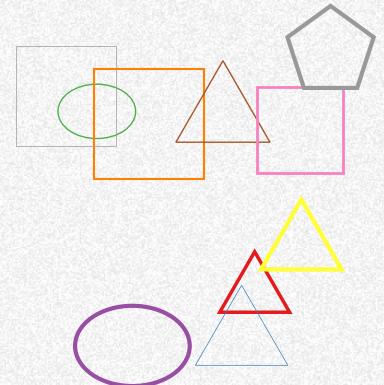[{"shape": "triangle", "thickness": 2.5, "radius": 0.52, "center": [0.662, 0.241]}, {"shape": "triangle", "thickness": 0.5, "radius": 0.69, "center": [0.628, 0.121]}, {"shape": "oval", "thickness": 1, "radius": 0.5, "center": [0.251, 0.711]}, {"shape": "oval", "thickness": 3, "radius": 0.74, "center": [0.344, 0.102]}, {"shape": "square", "thickness": 1.5, "radius": 0.71, "center": [0.387, 0.677]}, {"shape": "triangle", "thickness": 3, "radius": 0.6, "center": [0.783, 0.361]}, {"shape": "triangle", "thickness": 1, "radius": 0.71, "center": [0.579, 0.701]}, {"shape": "square", "thickness": 2, "radius": 0.56, "center": [0.779, 0.662]}, {"shape": "square", "thickness": 0.5, "radius": 0.65, "center": [0.17, 0.75]}, {"shape": "pentagon", "thickness": 3, "radius": 0.59, "center": [0.859, 0.867]}]